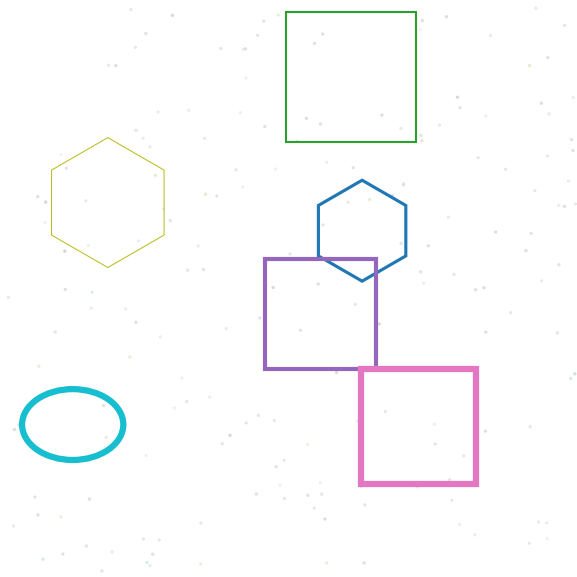[{"shape": "hexagon", "thickness": 1.5, "radius": 0.44, "center": [0.627, 0.6]}, {"shape": "square", "thickness": 1, "radius": 0.56, "center": [0.608, 0.866]}, {"shape": "square", "thickness": 2, "radius": 0.48, "center": [0.555, 0.455]}, {"shape": "square", "thickness": 3, "radius": 0.5, "center": [0.725, 0.261]}, {"shape": "hexagon", "thickness": 0.5, "radius": 0.56, "center": [0.187, 0.648]}, {"shape": "oval", "thickness": 3, "radius": 0.44, "center": [0.126, 0.264]}]